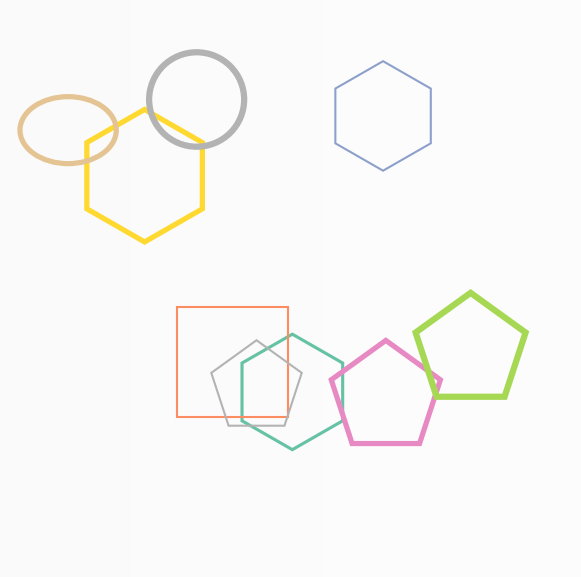[{"shape": "hexagon", "thickness": 1.5, "radius": 0.5, "center": [0.503, 0.32]}, {"shape": "square", "thickness": 1, "radius": 0.48, "center": [0.4, 0.372]}, {"shape": "hexagon", "thickness": 1, "radius": 0.47, "center": [0.659, 0.798]}, {"shape": "pentagon", "thickness": 2.5, "radius": 0.49, "center": [0.664, 0.311]}, {"shape": "pentagon", "thickness": 3, "radius": 0.5, "center": [0.81, 0.393]}, {"shape": "hexagon", "thickness": 2.5, "radius": 0.57, "center": [0.249, 0.695]}, {"shape": "oval", "thickness": 2.5, "radius": 0.41, "center": [0.117, 0.774]}, {"shape": "pentagon", "thickness": 1, "radius": 0.41, "center": [0.441, 0.328]}, {"shape": "circle", "thickness": 3, "radius": 0.41, "center": [0.338, 0.827]}]